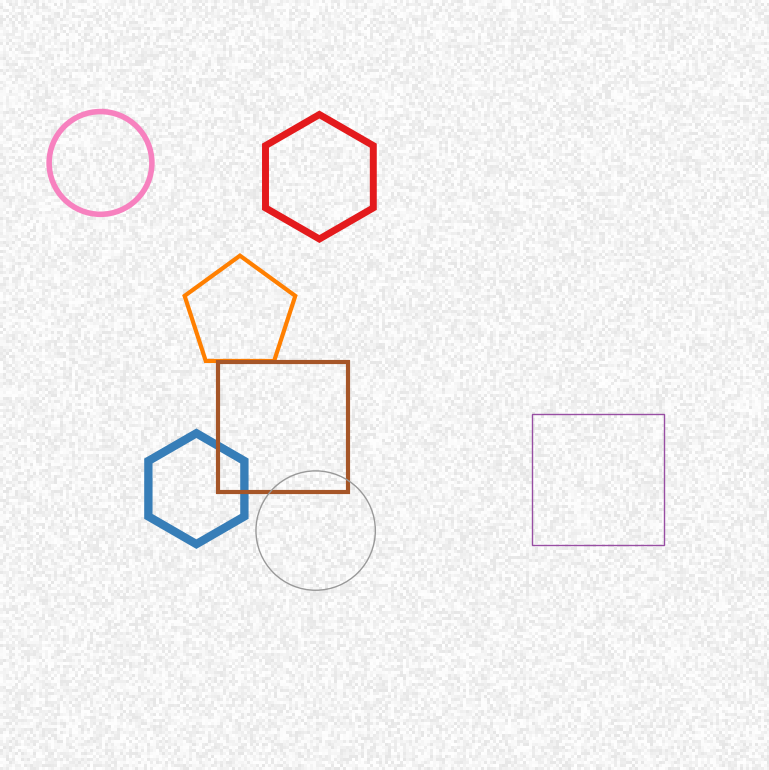[{"shape": "hexagon", "thickness": 2.5, "radius": 0.4, "center": [0.415, 0.77]}, {"shape": "hexagon", "thickness": 3, "radius": 0.36, "center": [0.255, 0.365]}, {"shape": "square", "thickness": 0.5, "radius": 0.43, "center": [0.777, 0.377]}, {"shape": "pentagon", "thickness": 1.5, "radius": 0.38, "center": [0.312, 0.592]}, {"shape": "square", "thickness": 1.5, "radius": 0.42, "center": [0.368, 0.445]}, {"shape": "circle", "thickness": 2, "radius": 0.33, "center": [0.131, 0.788]}, {"shape": "circle", "thickness": 0.5, "radius": 0.39, "center": [0.41, 0.311]}]